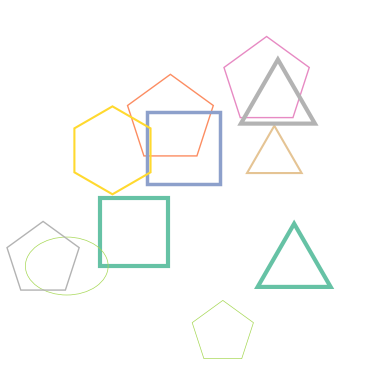[{"shape": "square", "thickness": 3, "radius": 0.44, "center": [0.348, 0.397]}, {"shape": "triangle", "thickness": 3, "radius": 0.55, "center": [0.764, 0.31]}, {"shape": "pentagon", "thickness": 1, "radius": 0.59, "center": [0.443, 0.69]}, {"shape": "square", "thickness": 2.5, "radius": 0.47, "center": [0.477, 0.615]}, {"shape": "pentagon", "thickness": 1, "radius": 0.58, "center": [0.692, 0.789]}, {"shape": "pentagon", "thickness": 0.5, "radius": 0.42, "center": [0.579, 0.136]}, {"shape": "oval", "thickness": 0.5, "radius": 0.54, "center": [0.173, 0.309]}, {"shape": "hexagon", "thickness": 1.5, "radius": 0.57, "center": [0.292, 0.61]}, {"shape": "triangle", "thickness": 1.5, "radius": 0.41, "center": [0.713, 0.591]}, {"shape": "triangle", "thickness": 3, "radius": 0.56, "center": [0.722, 0.734]}, {"shape": "pentagon", "thickness": 1, "radius": 0.49, "center": [0.112, 0.326]}]